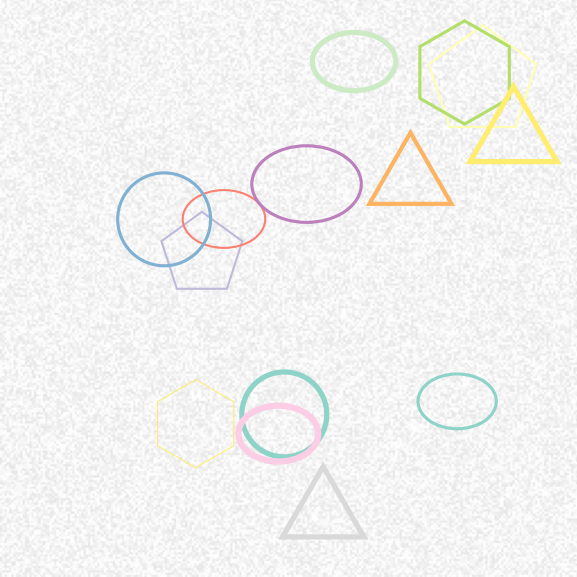[{"shape": "circle", "thickness": 2.5, "radius": 0.37, "center": [0.492, 0.282]}, {"shape": "oval", "thickness": 1.5, "radius": 0.34, "center": [0.792, 0.304]}, {"shape": "pentagon", "thickness": 1, "radius": 0.49, "center": [0.836, 0.858]}, {"shape": "pentagon", "thickness": 1, "radius": 0.37, "center": [0.35, 0.559]}, {"shape": "oval", "thickness": 1, "radius": 0.36, "center": [0.388, 0.62]}, {"shape": "circle", "thickness": 1.5, "radius": 0.4, "center": [0.284, 0.619]}, {"shape": "triangle", "thickness": 2, "radius": 0.41, "center": [0.711, 0.687]}, {"shape": "hexagon", "thickness": 1.5, "radius": 0.45, "center": [0.805, 0.874]}, {"shape": "oval", "thickness": 3, "radius": 0.35, "center": [0.482, 0.248]}, {"shape": "triangle", "thickness": 2.5, "radius": 0.41, "center": [0.56, 0.11]}, {"shape": "oval", "thickness": 1.5, "radius": 0.47, "center": [0.531, 0.68]}, {"shape": "oval", "thickness": 2.5, "radius": 0.36, "center": [0.613, 0.893]}, {"shape": "hexagon", "thickness": 0.5, "radius": 0.38, "center": [0.339, 0.265]}, {"shape": "triangle", "thickness": 2.5, "radius": 0.43, "center": [0.889, 0.763]}]